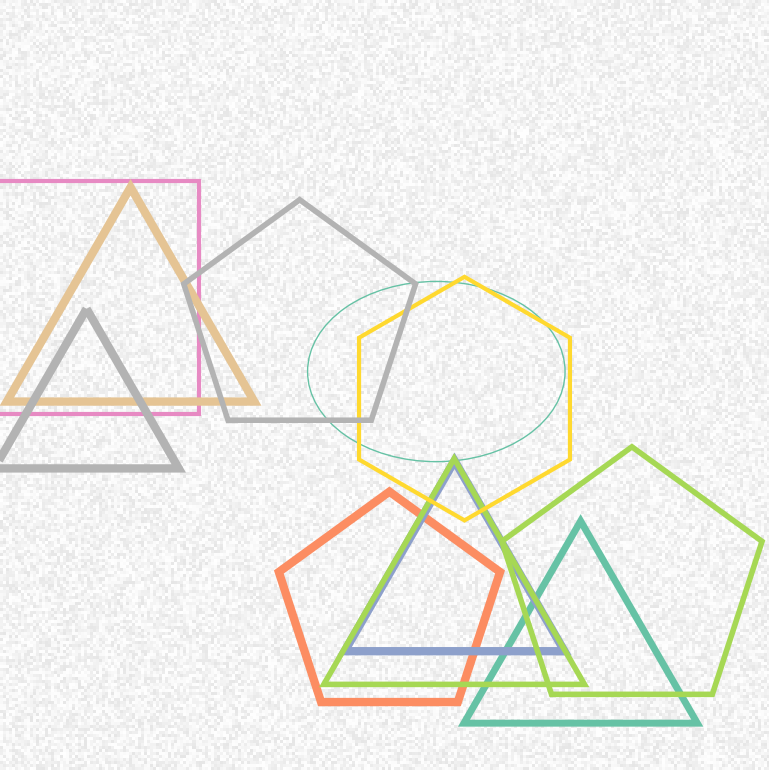[{"shape": "triangle", "thickness": 2.5, "radius": 0.87, "center": [0.754, 0.148]}, {"shape": "oval", "thickness": 0.5, "radius": 0.84, "center": [0.567, 0.517]}, {"shape": "pentagon", "thickness": 3, "radius": 0.76, "center": [0.506, 0.21]}, {"shape": "triangle", "thickness": 3, "radius": 0.82, "center": [0.59, 0.237]}, {"shape": "square", "thickness": 1.5, "radius": 0.76, "center": [0.107, 0.614]}, {"shape": "pentagon", "thickness": 2, "radius": 0.89, "center": [0.821, 0.242]}, {"shape": "triangle", "thickness": 2, "radius": 0.98, "center": [0.59, 0.209]}, {"shape": "hexagon", "thickness": 1.5, "radius": 0.79, "center": [0.603, 0.482]}, {"shape": "triangle", "thickness": 3, "radius": 0.93, "center": [0.17, 0.571]}, {"shape": "triangle", "thickness": 3, "radius": 0.69, "center": [0.112, 0.461]}, {"shape": "pentagon", "thickness": 2, "radius": 0.79, "center": [0.389, 0.582]}]